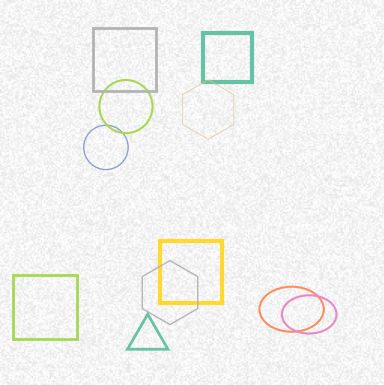[{"shape": "square", "thickness": 3, "radius": 0.32, "center": [0.591, 0.851]}, {"shape": "triangle", "thickness": 2, "radius": 0.3, "center": [0.384, 0.123]}, {"shape": "oval", "thickness": 1.5, "radius": 0.42, "center": [0.757, 0.197]}, {"shape": "circle", "thickness": 1, "radius": 0.29, "center": [0.275, 0.617]}, {"shape": "oval", "thickness": 1.5, "radius": 0.35, "center": [0.803, 0.183]}, {"shape": "square", "thickness": 2, "radius": 0.42, "center": [0.116, 0.201]}, {"shape": "circle", "thickness": 1.5, "radius": 0.35, "center": [0.327, 0.723]}, {"shape": "square", "thickness": 3, "radius": 0.4, "center": [0.496, 0.294]}, {"shape": "hexagon", "thickness": 0.5, "radius": 0.39, "center": [0.541, 0.716]}, {"shape": "hexagon", "thickness": 1, "radius": 0.42, "center": [0.442, 0.24]}, {"shape": "square", "thickness": 2, "radius": 0.41, "center": [0.323, 0.845]}]